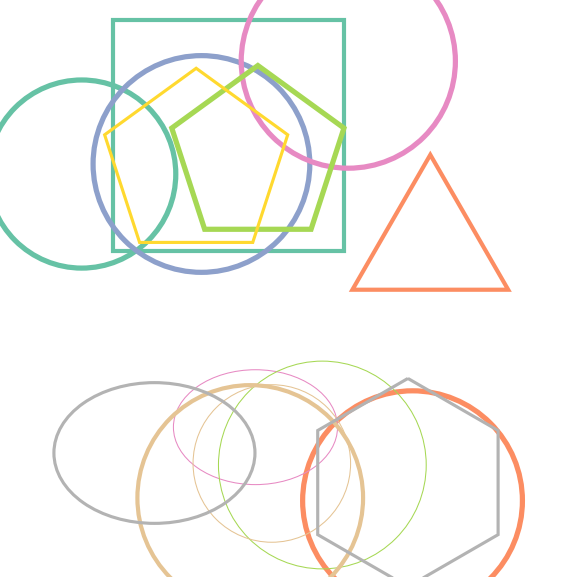[{"shape": "circle", "thickness": 2.5, "radius": 0.81, "center": [0.142, 0.698]}, {"shape": "square", "thickness": 2, "radius": 1.0, "center": [0.396, 0.765]}, {"shape": "circle", "thickness": 2.5, "radius": 0.95, "center": [0.714, 0.132]}, {"shape": "triangle", "thickness": 2, "radius": 0.78, "center": [0.745, 0.575]}, {"shape": "circle", "thickness": 2.5, "radius": 0.94, "center": [0.349, 0.715]}, {"shape": "oval", "thickness": 0.5, "radius": 0.71, "center": [0.442, 0.259]}, {"shape": "circle", "thickness": 2.5, "radius": 0.93, "center": [0.603, 0.893]}, {"shape": "pentagon", "thickness": 2.5, "radius": 0.78, "center": [0.447, 0.729]}, {"shape": "circle", "thickness": 0.5, "radius": 0.9, "center": [0.558, 0.194]}, {"shape": "pentagon", "thickness": 1.5, "radius": 0.83, "center": [0.34, 0.714]}, {"shape": "circle", "thickness": 2, "radius": 0.98, "center": [0.433, 0.137]}, {"shape": "circle", "thickness": 0.5, "radius": 0.68, "center": [0.471, 0.197]}, {"shape": "hexagon", "thickness": 1.5, "radius": 0.9, "center": [0.706, 0.164]}, {"shape": "oval", "thickness": 1.5, "radius": 0.87, "center": [0.267, 0.215]}]